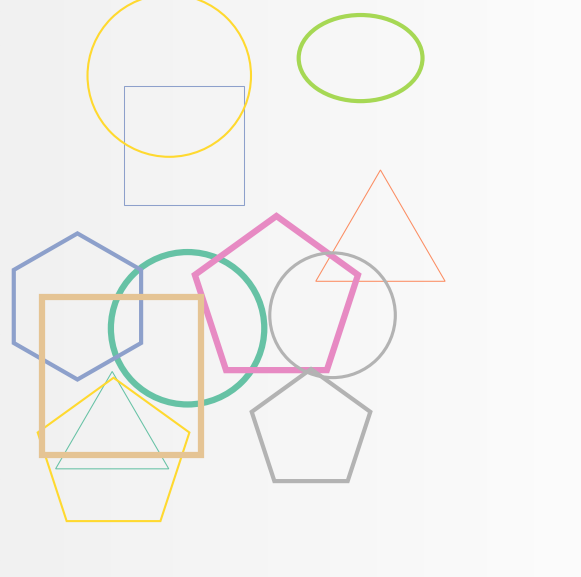[{"shape": "circle", "thickness": 3, "radius": 0.66, "center": [0.323, 0.431]}, {"shape": "triangle", "thickness": 0.5, "radius": 0.56, "center": [0.193, 0.244]}, {"shape": "triangle", "thickness": 0.5, "radius": 0.64, "center": [0.655, 0.576]}, {"shape": "square", "thickness": 0.5, "radius": 0.52, "center": [0.317, 0.747]}, {"shape": "hexagon", "thickness": 2, "radius": 0.63, "center": [0.133, 0.468]}, {"shape": "pentagon", "thickness": 3, "radius": 0.74, "center": [0.476, 0.478]}, {"shape": "oval", "thickness": 2, "radius": 0.53, "center": [0.62, 0.899]}, {"shape": "pentagon", "thickness": 1, "radius": 0.69, "center": [0.195, 0.208]}, {"shape": "circle", "thickness": 1, "radius": 0.7, "center": [0.291, 0.868]}, {"shape": "square", "thickness": 3, "radius": 0.69, "center": [0.209, 0.348]}, {"shape": "pentagon", "thickness": 2, "radius": 0.54, "center": [0.535, 0.253]}, {"shape": "circle", "thickness": 1.5, "radius": 0.54, "center": [0.572, 0.453]}]